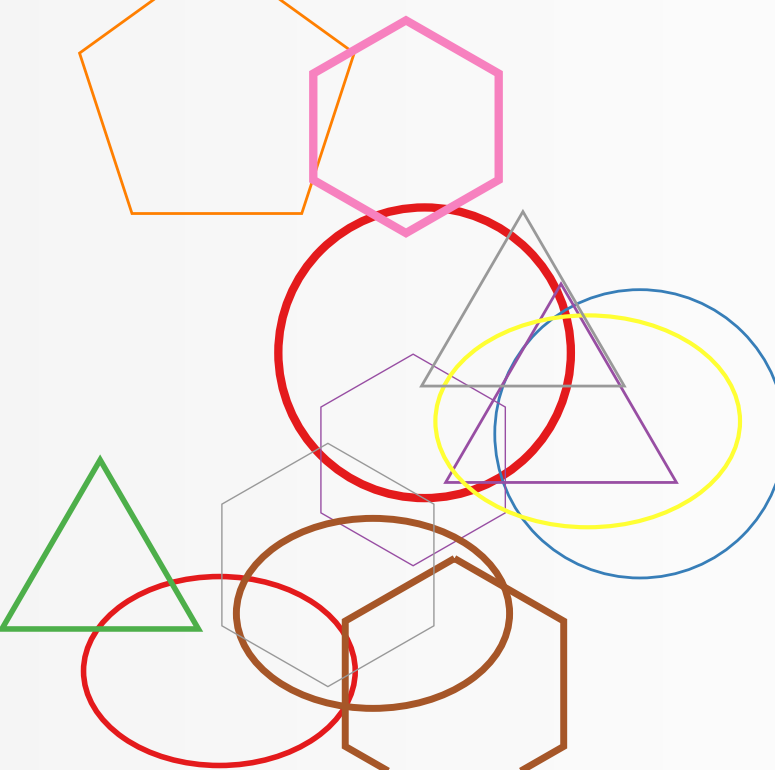[{"shape": "circle", "thickness": 3, "radius": 0.94, "center": [0.548, 0.542]}, {"shape": "oval", "thickness": 2, "radius": 0.88, "center": [0.283, 0.129]}, {"shape": "circle", "thickness": 1, "radius": 0.94, "center": [0.826, 0.437]}, {"shape": "triangle", "thickness": 2, "radius": 0.73, "center": [0.129, 0.256]}, {"shape": "triangle", "thickness": 1, "radius": 0.86, "center": [0.724, 0.459]}, {"shape": "hexagon", "thickness": 0.5, "radius": 0.69, "center": [0.533, 0.403]}, {"shape": "pentagon", "thickness": 1, "radius": 0.93, "center": [0.28, 0.873]}, {"shape": "oval", "thickness": 1.5, "radius": 0.98, "center": [0.758, 0.453]}, {"shape": "hexagon", "thickness": 2.5, "radius": 0.81, "center": [0.586, 0.112]}, {"shape": "oval", "thickness": 2.5, "radius": 0.88, "center": [0.481, 0.203]}, {"shape": "hexagon", "thickness": 3, "radius": 0.69, "center": [0.524, 0.835]}, {"shape": "triangle", "thickness": 1, "radius": 0.76, "center": [0.675, 0.574]}, {"shape": "hexagon", "thickness": 0.5, "radius": 0.79, "center": [0.423, 0.266]}]